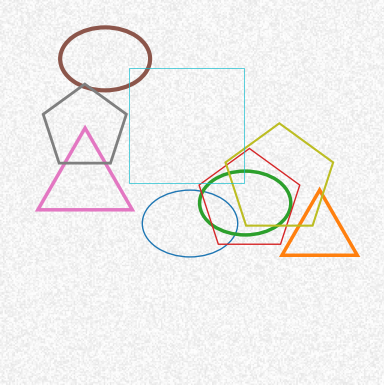[{"shape": "oval", "thickness": 1, "radius": 0.62, "center": [0.494, 0.419]}, {"shape": "triangle", "thickness": 2.5, "radius": 0.56, "center": [0.83, 0.393]}, {"shape": "oval", "thickness": 2.5, "radius": 0.59, "center": [0.637, 0.473]}, {"shape": "pentagon", "thickness": 1, "radius": 0.69, "center": [0.648, 0.477]}, {"shape": "oval", "thickness": 3, "radius": 0.58, "center": [0.273, 0.847]}, {"shape": "triangle", "thickness": 2.5, "radius": 0.71, "center": [0.221, 0.526]}, {"shape": "pentagon", "thickness": 2, "radius": 0.57, "center": [0.22, 0.668]}, {"shape": "pentagon", "thickness": 1.5, "radius": 0.73, "center": [0.726, 0.533]}, {"shape": "square", "thickness": 0.5, "radius": 0.75, "center": [0.484, 0.675]}]